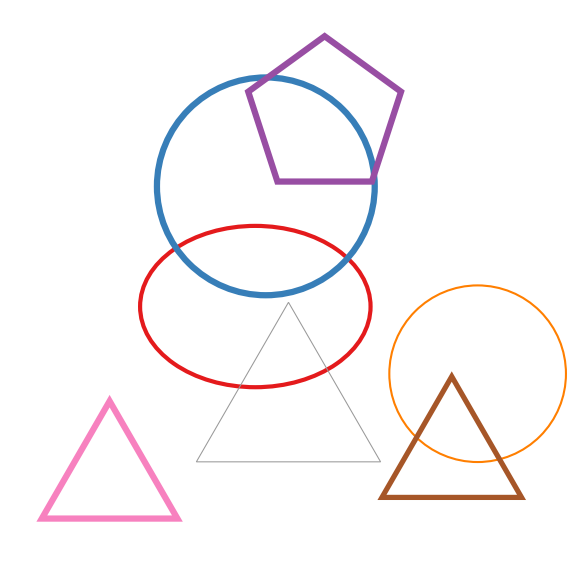[{"shape": "oval", "thickness": 2, "radius": 1.0, "center": [0.442, 0.468]}, {"shape": "circle", "thickness": 3, "radius": 0.94, "center": [0.46, 0.676]}, {"shape": "pentagon", "thickness": 3, "radius": 0.7, "center": [0.562, 0.797]}, {"shape": "circle", "thickness": 1, "radius": 0.76, "center": [0.827, 0.352]}, {"shape": "triangle", "thickness": 2.5, "radius": 0.7, "center": [0.782, 0.208]}, {"shape": "triangle", "thickness": 3, "radius": 0.68, "center": [0.19, 0.169]}, {"shape": "triangle", "thickness": 0.5, "radius": 0.92, "center": [0.5, 0.291]}]